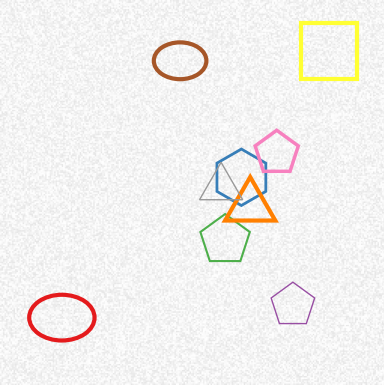[{"shape": "oval", "thickness": 3, "radius": 0.42, "center": [0.161, 0.175]}, {"shape": "hexagon", "thickness": 2, "radius": 0.37, "center": [0.627, 0.54]}, {"shape": "pentagon", "thickness": 1.5, "radius": 0.34, "center": [0.585, 0.377]}, {"shape": "pentagon", "thickness": 1, "radius": 0.3, "center": [0.761, 0.208]}, {"shape": "triangle", "thickness": 3, "radius": 0.38, "center": [0.65, 0.465]}, {"shape": "square", "thickness": 3, "radius": 0.36, "center": [0.855, 0.868]}, {"shape": "oval", "thickness": 3, "radius": 0.34, "center": [0.468, 0.842]}, {"shape": "pentagon", "thickness": 2.5, "radius": 0.29, "center": [0.719, 0.603]}, {"shape": "triangle", "thickness": 1, "radius": 0.32, "center": [0.574, 0.514]}]